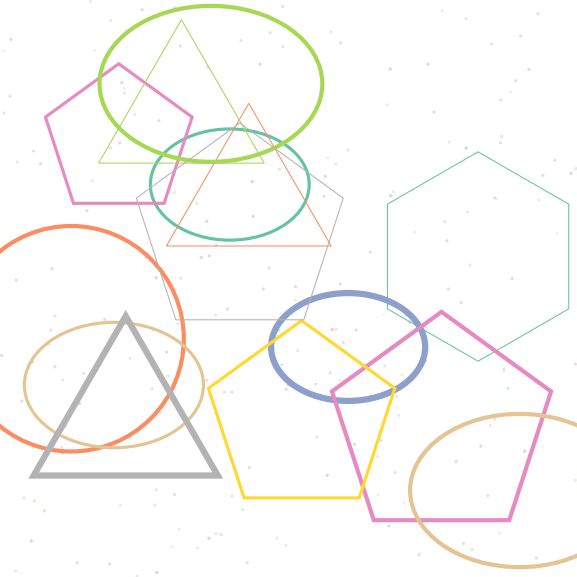[{"shape": "hexagon", "thickness": 0.5, "radius": 0.91, "center": [0.828, 0.555]}, {"shape": "oval", "thickness": 1.5, "radius": 0.69, "center": [0.398, 0.68]}, {"shape": "triangle", "thickness": 0.5, "radius": 0.82, "center": [0.431, 0.656]}, {"shape": "circle", "thickness": 2, "radius": 0.98, "center": [0.123, 0.413]}, {"shape": "oval", "thickness": 3, "radius": 0.67, "center": [0.603, 0.398]}, {"shape": "pentagon", "thickness": 1.5, "radius": 0.67, "center": [0.206, 0.755]}, {"shape": "pentagon", "thickness": 2, "radius": 1.0, "center": [0.765, 0.26]}, {"shape": "triangle", "thickness": 0.5, "radius": 0.83, "center": [0.314, 0.799]}, {"shape": "oval", "thickness": 2, "radius": 0.96, "center": [0.365, 0.854]}, {"shape": "pentagon", "thickness": 1.5, "radius": 0.85, "center": [0.522, 0.274]}, {"shape": "oval", "thickness": 1.5, "radius": 0.78, "center": [0.197, 0.332]}, {"shape": "oval", "thickness": 2, "radius": 0.95, "center": [0.9, 0.15]}, {"shape": "pentagon", "thickness": 0.5, "radius": 0.94, "center": [0.415, 0.598]}, {"shape": "triangle", "thickness": 3, "radius": 0.92, "center": [0.218, 0.268]}]